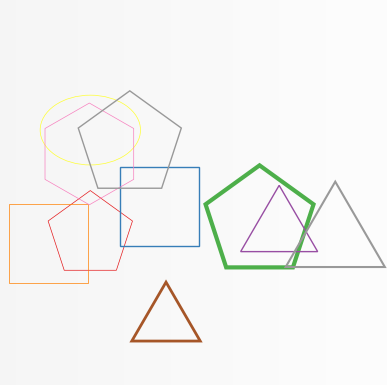[{"shape": "pentagon", "thickness": 0.5, "radius": 0.57, "center": [0.233, 0.391]}, {"shape": "square", "thickness": 1, "radius": 0.51, "center": [0.411, 0.465]}, {"shape": "pentagon", "thickness": 3, "radius": 0.73, "center": [0.67, 0.424]}, {"shape": "triangle", "thickness": 1, "radius": 0.57, "center": [0.72, 0.404]}, {"shape": "square", "thickness": 0.5, "radius": 0.51, "center": [0.125, 0.367]}, {"shape": "oval", "thickness": 0.5, "radius": 0.65, "center": [0.233, 0.662]}, {"shape": "triangle", "thickness": 2, "radius": 0.51, "center": [0.428, 0.165]}, {"shape": "hexagon", "thickness": 0.5, "radius": 0.66, "center": [0.231, 0.6]}, {"shape": "triangle", "thickness": 1.5, "radius": 0.74, "center": [0.865, 0.38]}, {"shape": "pentagon", "thickness": 1, "radius": 0.7, "center": [0.335, 0.624]}]